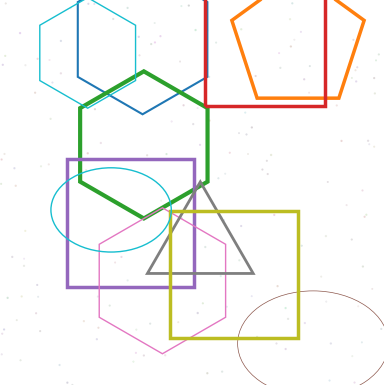[{"shape": "hexagon", "thickness": 1.5, "radius": 0.97, "center": [0.37, 0.898]}, {"shape": "pentagon", "thickness": 2.5, "radius": 0.9, "center": [0.774, 0.891]}, {"shape": "hexagon", "thickness": 3, "radius": 0.96, "center": [0.374, 0.624]}, {"shape": "square", "thickness": 2.5, "radius": 0.78, "center": [0.689, 0.882]}, {"shape": "square", "thickness": 2.5, "radius": 0.83, "center": [0.339, 0.421]}, {"shape": "oval", "thickness": 0.5, "radius": 0.98, "center": [0.813, 0.107]}, {"shape": "hexagon", "thickness": 1, "radius": 0.95, "center": [0.422, 0.271]}, {"shape": "triangle", "thickness": 2, "radius": 0.79, "center": [0.52, 0.369]}, {"shape": "square", "thickness": 2.5, "radius": 0.83, "center": [0.608, 0.286]}, {"shape": "hexagon", "thickness": 1, "radius": 0.72, "center": [0.228, 0.863]}, {"shape": "oval", "thickness": 1, "radius": 0.78, "center": [0.289, 0.455]}]